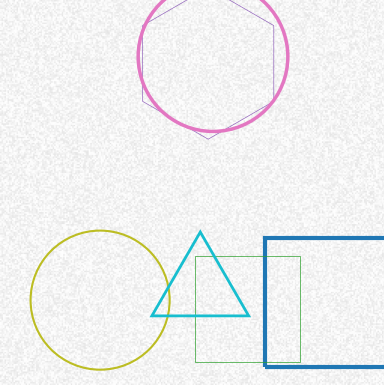[{"shape": "square", "thickness": 3, "radius": 0.83, "center": [0.855, 0.214]}, {"shape": "square", "thickness": 0.5, "radius": 0.68, "center": [0.644, 0.197]}, {"shape": "hexagon", "thickness": 0.5, "radius": 0.98, "center": [0.541, 0.835]}, {"shape": "circle", "thickness": 2.5, "radius": 0.97, "center": [0.553, 0.853]}, {"shape": "circle", "thickness": 1.5, "radius": 0.9, "center": [0.26, 0.22]}, {"shape": "triangle", "thickness": 2, "radius": 0.73, "center": [0.52, 0.252]}]